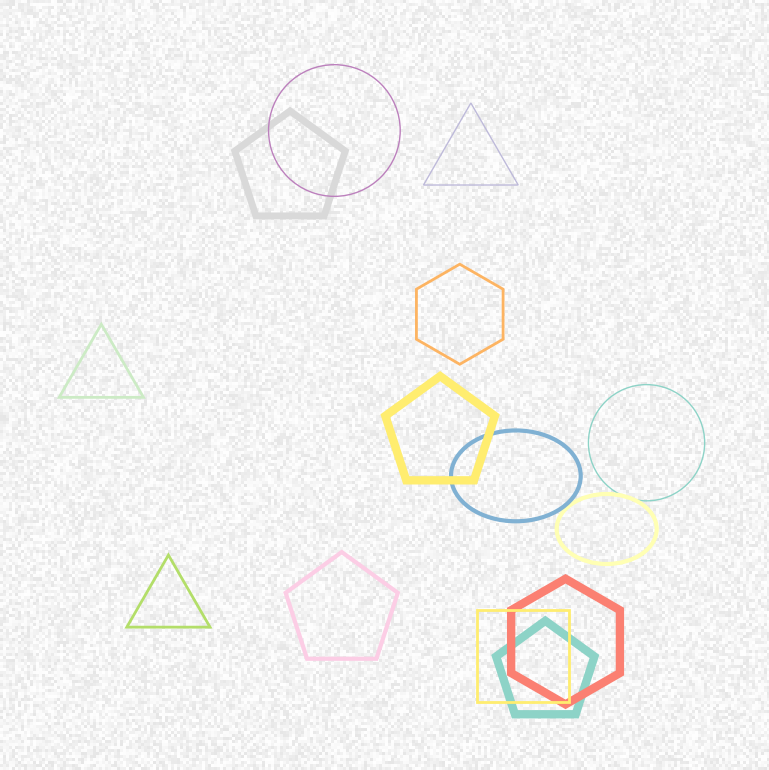[{"shape": "circle", "thickness": 0.5, "radius": 0.38, "center": [0.84, 0.425]}, {"shape": "pentagon", "thickness": 3, "radius": 0.34, "center": [0.708, 0.127]}, {"shape": "oval", "thickness": 1.5, "radius": 0.32, "center": [0.788, 0.313]}, {"shape": "triangle", "thickness": 0.5, "radius": 0.36, "center": [0.612, 0.795]}, {"shape": "hexagon", "thickness": 3, "radius": 0.41, "center": [0.734, 0.167]}, {"shape": "oval", "thickness": 1.5, "radius": 0.42, "center": [0.67, 0.382]}, {"shape": "hexagon", "thickness": 1, "radius": 0.32, "center": [0.597, 0.592]}, {"shape": "triangle", "thickness": 1, "radius": 0.31, "center": [0.219, 0.217]}, {"shape": "pentagon", "thickness": 1.5, "radius": 0.38, "center": [0.444, 0.206]}, {"shape": "pentagon", "thickness": 2.5, "radius": 0.38, "center": [0.377, 0.781]}, {"shape": "circle", "thickness": 0.5, "radius": 0.43, "center": [0.434, 0.83]}, {"shape": "triangle", "thickness": 1, "radius": 0.32, "center": [0.132, 0.516]}, {"shape": "square", "thickness": 1, "radius": 0.3, "center": [0.679, 0.149]}, {"shape": "pentagon", "thickness": 3, "radius": 0.37, "center": [0.572, 0.437]}]